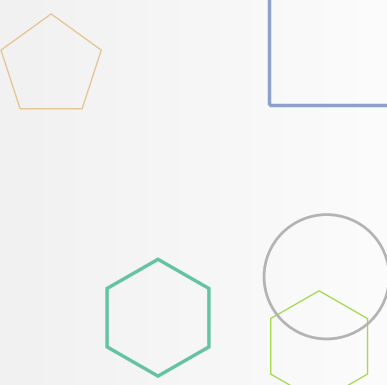[{"shape": "hexagon", "thickness": 2.5, "radius": 0.76, "center": [0.408, 0.175]}, {"shape": "square", "thickness": 2.5, "radius": 0.81, "center": [0.856, 0.891]}, {"shape": "hexagon", "thickness": 1, "radius": 0.72, "center": [0.824, 0.1]}, {"shape": "pentagon", "thickness": 1, "radius": 0.68, "center": [0.132, 0.828]}, {"shape": "circle", "thickness": 2, "radius": 0.81, "center": [0.843, 0.281]}]